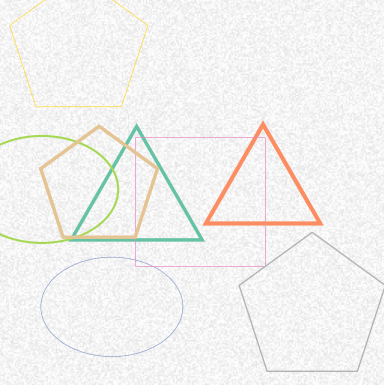[{"shape": "triangle", "thickness": 2.5, "radius": 0.98, "center": [0.355, 0.475]}, {"shape": "triangle", "thickness": 3, "radius": 0.86, "center": [0.683, 0.505]}, {"shape": "oval", "thickness": 0.5, "radius": 0.92, "center": [0.291, 0.203]}, {"shape": "square", "thickness": 0.5, "radius": 0.84, "center": [0.521, 0.477]}, {"shape": "oval", "thickness": 1.5, "radius": 0.99, "center": [0.108, 0.508]}, {"shape": "pentagon", "thickness": 0.5, "radius": 0.94, "center": [0.204, 0.876]}, {"shape": "pentagon", "thickness": 2.5, "radius": 0.8, "center": [0.257, 0.513]}, {"shape": "pentagon", "thickness": 1, "radius": 1.0, "center": [0.811, 0.197]}]